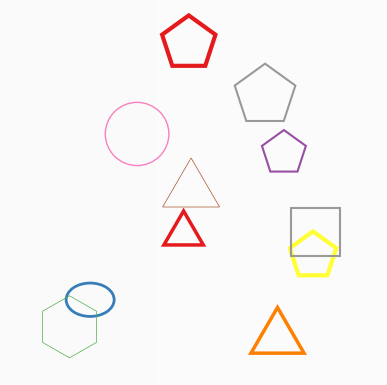[{"shape": "triangle", "thickness": 2.5, "radius": 0.29, "center": [0.474, 0.393]}, {"shape": "pentagon", "thickness": 3, "radius": 0.36, "center": [0.487, 0.888]}, {"shape": "oval", "thickness": 2, "radius": 0.31, "center": [0.233, 0.221]}, {"shape": "hexagon", "thickness": 0.5, "radius": 0.4, "center": [0.179, 0.151]}, {"shape": "pentagon", "thickness": 1.5, "radius": 0.3, "center": [0.733, 0.603]}, {"shape": "triangle", "thickness": 2.5, "radius": 0.4, "center": [0.716, 0.122]}, {"shape": "pentagon", "thickness": 3, "radius": 0.32, "center": [0.808, 0.336]}, {"shape": "triangle", "thickness": 0.5, "radius": 0.42, "center": [0.493, 0.505]}, {"shape": "circle", "thickness": 1, "radius": 0.41, "center": [0.354, 0.652]}, {"shape": "square", "thickness": 1.5, "radius": 0.32, "center": [0.815, 0.397]}, {"shape": "pentagon", "thickness": 1.5, "radius": 0.41, "center": [0.684, 0.752]}]